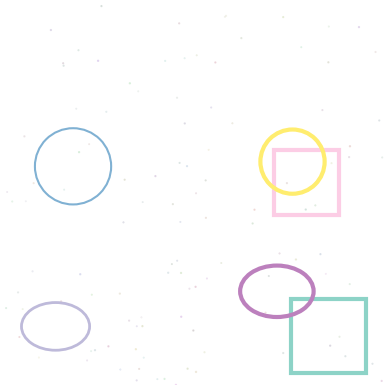[{"shape": "square", "thickness": 3, "radius": 0.48, "center": [0.854, 0.127]}, {"shape": "oval", "thickness": 2, "radius": 0.44, "center": [0.144, 0.152]}, {"shape": "circle", "thickness": 1.5, "radius": 0.5, "center": [0.19, 0.568]}, {"shape": "square", "thickness": 3, "radius": 0.42, "center": [0.797, 0.527]}, {"shape": "oval", "thickness": 3, "radius": 0.48, "center": [0.719, 0.243]}, {"shape": "circle", "thickness": 3, "radius": 0.42, "center": [0.76, 0.58]}]